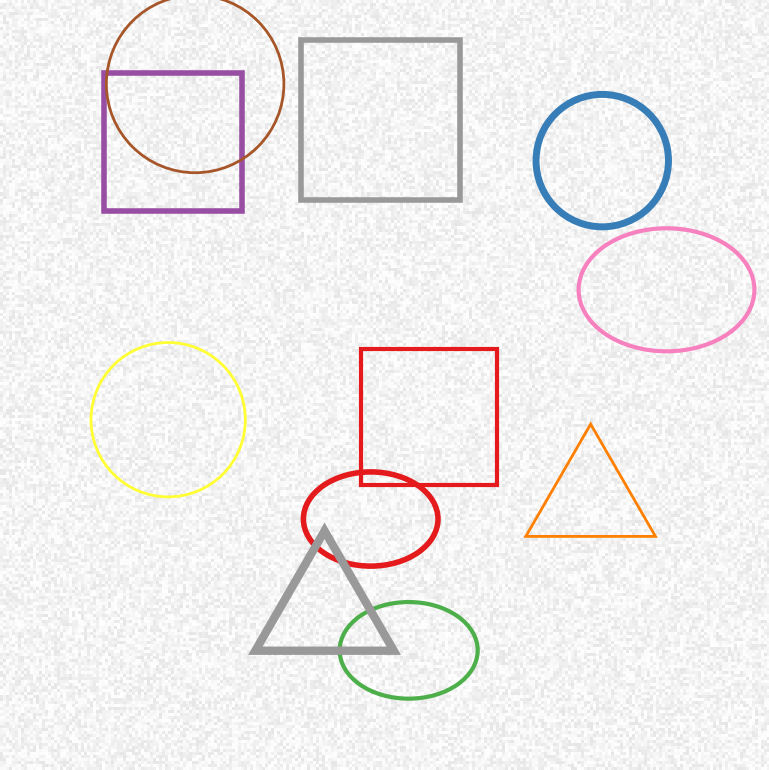[{"shape": "square", "thickness": 1.5, "radius": 0.44, "center": [0.557, 0.458]}, {"shape": "oval", "thickness": 2, "radius": 0.44, "center": [0.481, 0.326]}, {"shape": "circle", "thickness": 2.5, "radius": 0.43, "center": [0.782, 0.791]}, {"shape": "oval", "thickness": 1.5, "radius": 0.45, "center": [0.531, 0.155]}, {"shape": "square", "thickness": 2, "radius": 0.45, "center": [0.224, 0.815]}, {"shape": "triangle", "thickness": 1, "radius": 0.49, "center": [0.767, 0.352]}, {"shape": "circle", "thickness": 1, "radius": 0.5, "center": [0.218, 0.455]}, {"shape": "circle", "thickness": 1, "radius": 0.58, "center": [0.253, 0.891]}, {"shape": "oval", "thickness": 1.5, "radius": 0.57, "center": [0.866, 0.624]}, {"shape": "triangle", "thickness": 3, "radius": 0.52, "center": [0.422, 0.207]}, {"shape": "square", "thickness": 2, "radius": 0.52, "center": [0.494, 0.844]}]